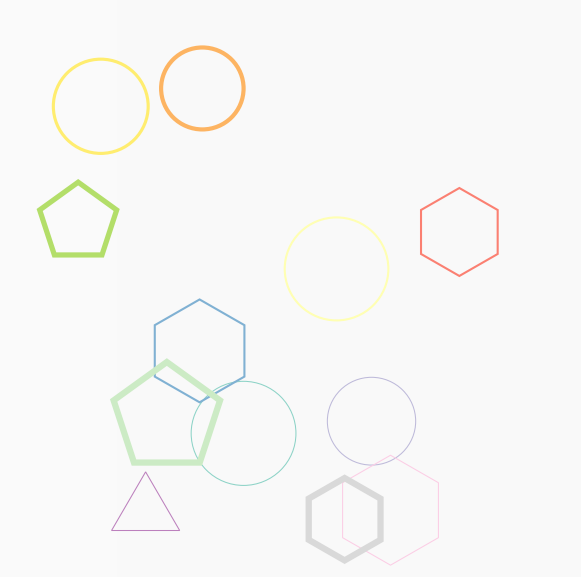[{"shape": "circle", "thickness": 0.5, "radius": 0.45, "center": [0.419, 0.249]}, {"shape": "circle", "thickness": 1, "radius": 0.45, "center": [0.579, 0.533]}, {"shape": "circle", "thickness": 0.5, "radius": 0.38, "center": [0.639, 0.27]}, {"shape": "hexagon", "thickness": 1, "radius": 0.38, "center": [0.79, 0.597]}, {"shape": "hexagon", "thickness": 1, "radius": 0.45, "center": [0.343, 0.392]}, {"shape": "circle", "thickness": 2, "radius": 0.35, "center": [0.348, 0.846]}, {"shape": "pentagon", "thickness": 2.5, "radius": 0.35, "center": [0.134, 0.614]}, {"shape": "hexagon", "thickness": 0.5, "radius": 0.48, "center": [0.672, 0.116]}, {"shape": "hexagon", "thickness": 3, "radius": 0.36, "center": [0.593, 0.1]}, {"shape": "triangle", "thickness": 0.5, "radius": 0.34, "center": [0.251, 0.114]}, {"shape": "pentagon", "thickness": 3, "radius": 0.48, "center": [0.287, 0.276]}, {"shape": "circle", "thickness": 1.5, "radius": 0.41, "center": [0.173, 0.815]}]